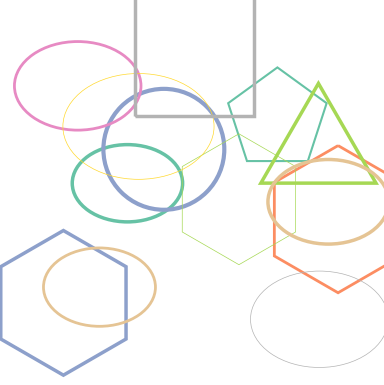[{"shape": "oval", "thickness": 2.5, "radius": 0.72, "center": [0.331, 0.524]}, {"shape": "pentagon", "thickness": 1.5, "radius": 0.67, "center": [0.721, 0.69]}, {"shape": "hexagon", "thickness": 2, "radius": 0.96, "center": [0.878, 0.431]}, {"shape": "hexagon", "thickness": 2.5, "radius": 0.94, "center": [0.165, 0.213]}, {"shape": "circle", "thickness": 3, "radius": 0.79, "center": [0.426, 0.612]}, {"shape": "oval", "thickness": 2, "radius": 0.82, "center": [0.202, 0.777]}, {"shape": "hexagon", "thickness": 0.5, "radius": 0.85, "center": [0.621, 0.482]}, {"shape": "triangle", "thickness": 2.5, "radius": 0.86, "center": [0.827, 0.611]}, {"shape": "oval", "thickness": 0.5, "radius": 0.98, "center": [0.36, 0.672]}, {"shape": "oval", "thickness": 2, "radius": 0.73, "center": [0.258, 0.254]}, {"shape": "oval", "thickness": 2.5, "radius": 0.78, "center": [0.853, 0.476]}, {"shape": "square", "thickness": 2.5, "radius": 0.77, "center": [0.505, 0.853]}, {"shape": "oval", "thickness": 0.5, "radius": 0.89, "center": [0.829, 0.171]}]